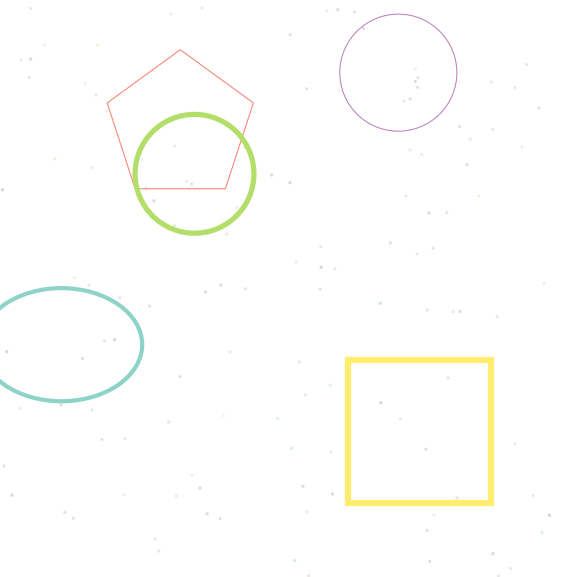[{"shape": "oval", "thickness": 2, "radius": 0.7, "center": [0.106, 0.402]}, {"shape": "pentagon", "thickness": 0.5, "radius": 0.67, "center": [0.312, 0.78]}, {"shape": "circle", "thickness": 2.5, "radius": 0.51, "center": [0.337, 0.698]}, {"shape": "circle", "thickness": 0.5, "radius": 0.51, "center": [0.69, 0.873]}, {"shape": "square", "thickness": 3, "radius": 0.62, "center": [0.727, 0.252]}]